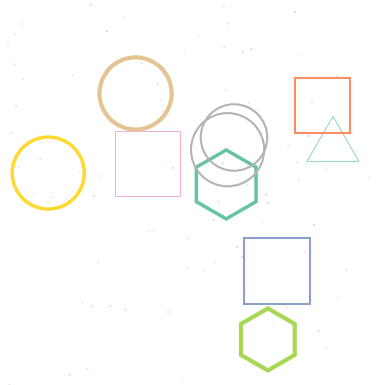[{"shape": "triangle", "thickness": 0.5, "radius": 0.39, "center": [0.865, 0.62]}, {"shape": "hexagon", "thickness": 2.5, "radius": 0.45, "center": [0.587, 0.521]}, {"shape": "square", "thickness": 1.5, "radius": 0.36, "center": [0.838, 0.726]}, {"shape": "square", "thickness": 1.5, "radius": 0.43, "center": [0.72, 0.297]}, {"shape": "square", "thickness": 0.5, "radius": 0.42, "center": [0.383, 0.576]}, {"shape": "hexagon", "thickness": 3, "radius": 0.4, "center": [0.696, 0.118]}, {"shape": "circle", "thickness": 2.5, "radius": 0.47, "center": [0.125, 0.55]}, {"shape": "circle", "thickness": 3, "radius": 0.47, "center": [0.352, 0.757]}, {"shape": "circle", "thickness": 1.5, "radius": 0.48, "center": [0.591, 0.611]}, {"shape": "circle", "thickness": 1.5, "radius": 0.43, "center": [0.608, 0.643]}]